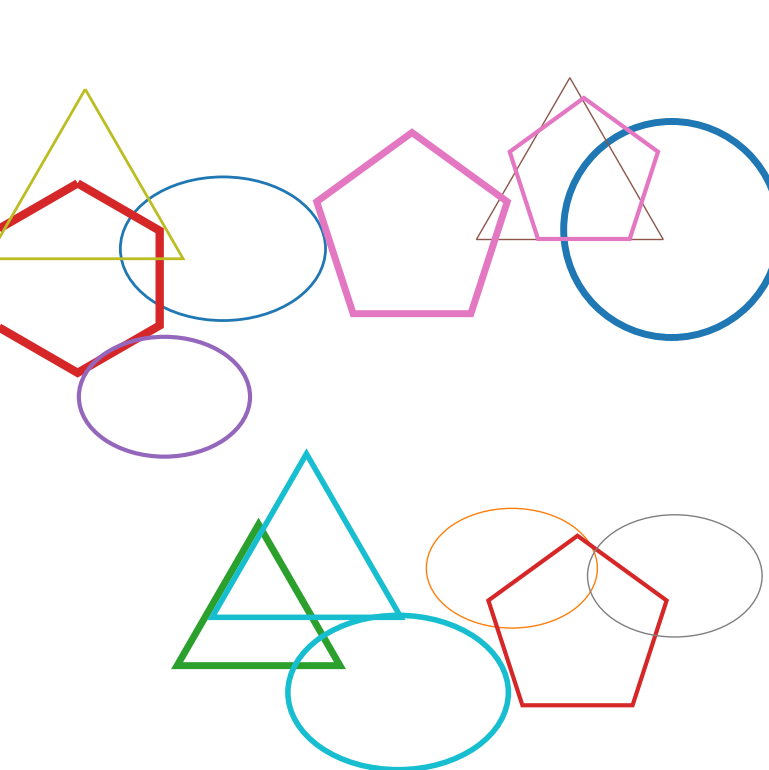[{"shape": "circle", "thickness": 2.5, "radius": 0.7, "center": [0.872, 0.702]}, {"shape": "oval", "thickness": 1, "radius": 0.67, "center": [0.29, 0.677]}, {"shape": "oval", "thickness": 0.5, "radius": 0.56, "center": [0.665, 0.262]}, {"shape": "triangle", "thickness": 2.5, "radius": 0.61, "center": [0.336, 0.197]}, {"shape": "pentagon", "thickness": 1.5, "radius": 0.61, "center": [0.75, 0.183]}, {"shape": "hexagon", "thickness": 3, "radius": 0.62, "center": [0.101, 0.639]}, {"shape": "oval", "thickness": 1.5, "radius": 0.56, "center": [0.214, 0.485]}, {"shape": "triangle", "thickness": 0.5, "radius": 0.7, "center": [0.74, 0.759]}, {"shape": "pentagon", "thickness": 2.5, "radius": 0.65, "center": [0.535, 0.698]}, {"shape": "pentagon", "thickness": 1.5, "radius": 0.51, "center": [0.758, 0.772]}, {"shape": "oval", "thickness": 0.5, "radius": 0.57, "center": [0.876, 0.252]}, {"shape": "triangle", "thickness": 1, "radius": 0.73, "center": [0.111, 0.737]}, {"shape": "oval", "thickness": 2, "radius": 0.72, "center": [0.517, 0.101]}, {"shape": "triangle", "thickness": 2, "radius": 0.71, "center": [0.398, 0.269]}]